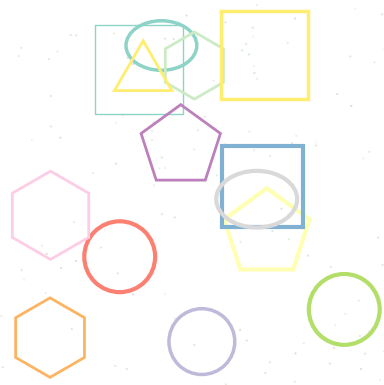[{"shape": "square", "thickness": 1, "radius": 0.57, "center": [0.361, 0.819]}, {"shape": "oval", "thickness": 2.5, "radius": 0.46, "center": [0.419, 0.882]}, {"shape": "pentagon", "thickness": 3, "radius": 0.58, "center": [0.693, 0.394]}, {"shape": "circle", "thickness": 2.5, "radius": 0.43, "center": [0.524, 0.113]}, {"shape": "circle", "thickness": 3, "radius": 0.46, "center": [0.311, 0.333]}, {"shape": "square", "thickness": 3, "radius": 0.53, "center": [0.681, 0.515]}, {"shape": "hexagon", "thickness": 2, "radius": 0.52, "center": [0.13, 0.123]}, {"shape": "circle", "thickness": 3, "radius": 0.46, "center": [0.894, 0.196]}, {"shape": "hexagon", "thickness": 2, "radius": 0.57, "center": [0.131, 0.441]}, {"shape": "oval", "thickness": 3, "radius": 0.53, "center": [0.667, 0.483]}, {"shape": "pentagon", "thickness": 2, "radius": 0.54, "center": [0.47, 0.62]}, {"shape": "hexagon", "thickness": 2, "radius": 0.44, "center": [0.505, 0.83]}, {"shape": "triangle", "thickness": 2, "radius": 0.43, "center": [0.372, 0.808]}, {"shape": "square", "thickness": 2.5, "radius": 0.57, "center": [0.687, 0.857]}]